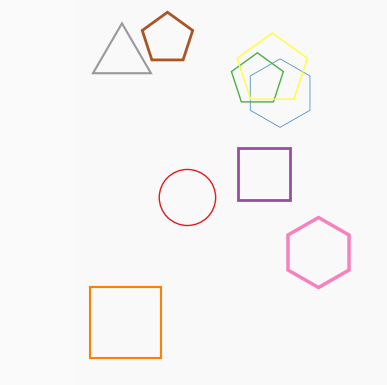[{"shape": "circle", "thickness": 1, "radius": 0.36, "center": [0.484, 0.487]}, {"shape": "hexagon", "thickness": 0.5, "radius": 0.45, "center": [0.723, 0.758]}, {"shape": "pentagon", "thickness": 1, "radius": 0.35, "center": [0.664, 0.792]}, {"shape": "square", "thickness": 2, "radius": 0.34, "center": [0.682, 0.548]}, {"shape": "square", "thickness": 1.5, "radius": 0.46, "center": [0.323, 0.162]}, {"shape": "pentagon", "thickness": 1, "radius": 0.48, "center": [0.703, 0.819]}, {"shape": "pentagon", "thickness": 2, "radius": 0.34, "center": [0.432, 0.9]}, {"shape": "hexagon", "thickness": 2.5, "radius": 0.45, "center": [0.822, 0.344]}, {"shape": "triangle", "thickness": 1.5, "radius": 0.43, "center": [0.315, 0.853]}]